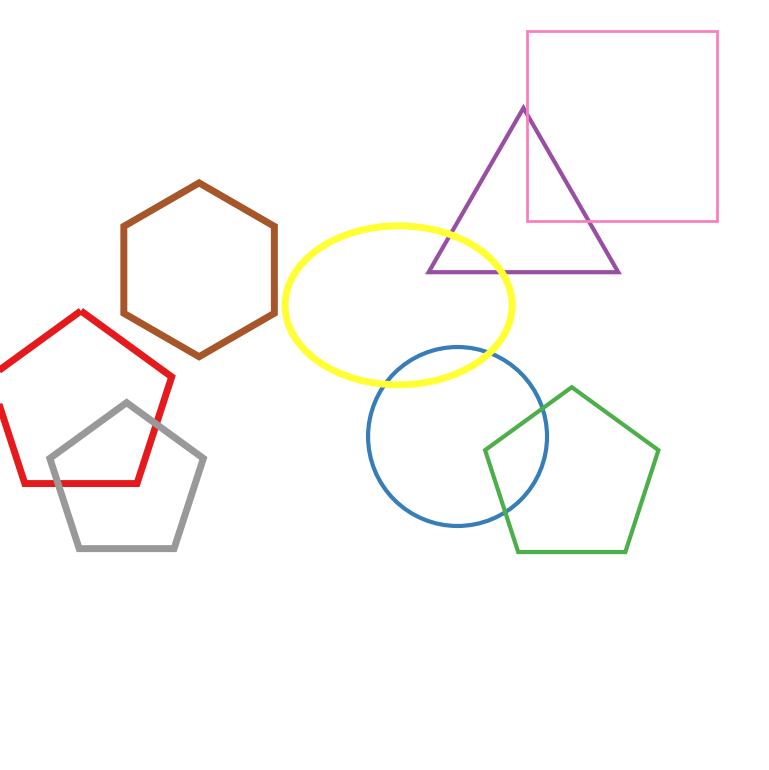[{"shape": "pentagon", "thickness": 2.5, "radius": 0.62, "center": [0.105, 0.472]}, {"shape": "circle", "thickness": 1.5, "radius": 0.58, "center": [0.594, 0.433]}, {"shape": "pentagon", "thickness": 1.5, "radius": 0.59, "center": [0.743, 0.379]}, {"shape": "triangle", "thickness": 1.5, "radius": 0.71, "center": [0.68, 0.718]}, {"shape": "oval", "thickness": 2.5, "radius": 0.74, "center": [0.518, 0.603]}, {"shape": "hexagon", "thickness": 2.5, "radius": 0.56, "center": [0.259, 0.65]}, {"shape": "square", "thickness": 1, "radius": 0.62, "center": [0.808, 0.836]}, {"shape": "pentagon", "thickness": 2.5, "radius": 0.52, "center": [0.164, 0.372]}]